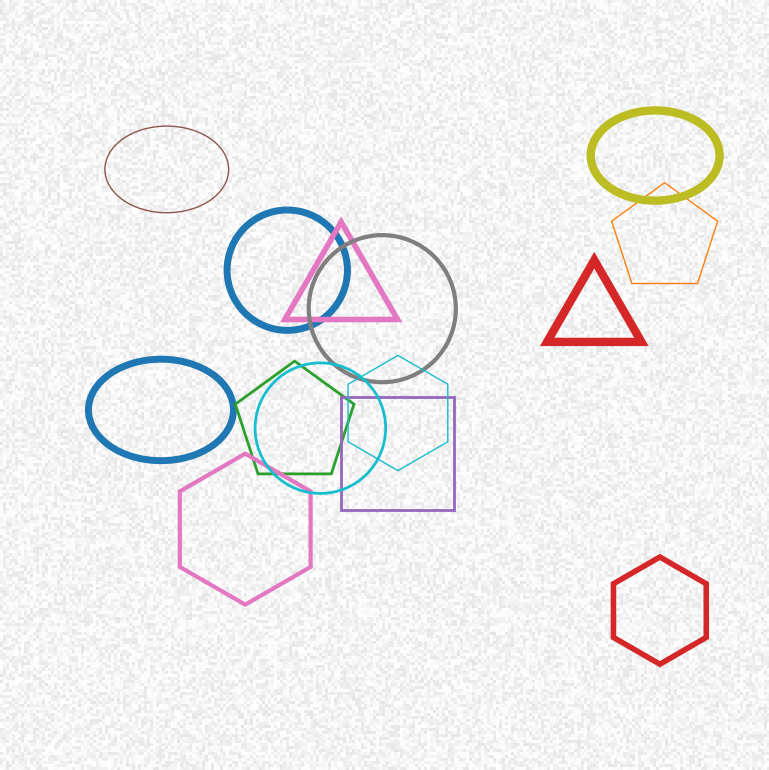[{"shape": "oval", "thickness": 2.5, "radius": 0.47, "center": [0.209, 0.468]}, {"shape": "circle", "thickness": 2.5, "radius": 0.39, "center": [0.373, 0.649]}, {"shape": "pentagon", "thickness": 0.5, "radius": 0.36, "center": [0.863, 0.69]}, {"shape": "pentagon", "thickness": 1, "radius": 0.4, "center": [0.383, 0.45]}, {"shape": "hexagon", "thickness": 2, "radius": 0.35, "center": [0.857, 0.207]}, {"shape": "triangle", "thickness": 3, "radius": 0.35, "center": [0.772, 0.591]}, {"shape": "square", "thickness": 1, "radius": 0.37, "center": [0.516, 0.411]}, {"shape": "oval", "thickness": 0.5, "radius": 0.4, "center": [0.217, 0.78]}, {"shape": "hexagon", "thickness": 1.5, "radius": 0.49, "center": [0.318, 0.313]}, {"shape": "triangle", "thickness": 2, "radius": 0.42, "center": [0.443, 0.627]}, {"shape": "circle", "thickness": 1.5, "radius": 0.48, "center": [0.496, 0.599]}, {"shape": "oval", "thickness": 3, "radius": 0.42, "center": [0.851, 0.798]}, {"shape": "circle", "thickness": 1, "radius": 0.42, "center": [0.416, 0.444]}, {"shape": "hexagon", "thickness": 0.5, "radius": 0.37, "center": [0.517, 0.464]}]